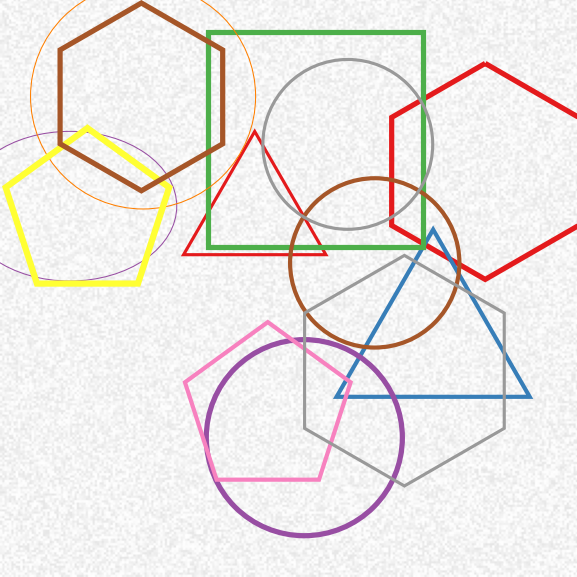[{"shape": "triangle", "thickness": 1.5, "radius": 0.71, "center": [0.441, 0.629]}, {"shape": "hexagon", "thickness": 2.5, "radius": 0.94, "center": [0.84, 0.702]}, {"shape": "triangle", "thickness": 2, "radius": 0.97, "center": [0.75, 0.409]}, {"shape": "square", "thickness": 2.5, "radius": 0.93, "center": [0.547, 0.757]}, {"shape": "circle", "thickness": 2.5, "radius": 0.85, "center": [0.527, 0.241]}, {"shape": "oval", "thickness": 0.5, "radius": 0.93, "center": [0.121, 0.642]}, {"shape": "circle", "thickness": 0.5, "radius": 0.97, "center": [0.248, 0.832]}, {"shape": "pentagon", "thickness": 3, "radius": 0.74, "center": [0.151, 0.629]}, {"shape": "hexagon", "thickness": 2.5, "radius": 0.81, "center": [0.245, 0.831]}, {"shape": "circle", "thickness": 2, "radius": 0.73, "center": [0.649, 0.544]}, {"shape": "pentagon", "thickness": 2, "radius": 0.75, "center": [0.464, 0.291]}, {"shape": "hexagon", "thickness": 1.5, "radius": 1.0, "center": [0.7, 0.357]}, {"shape": "circle", "thickness": 1.5, "radius": 0.74, "center": [0.602, 0.749]}]